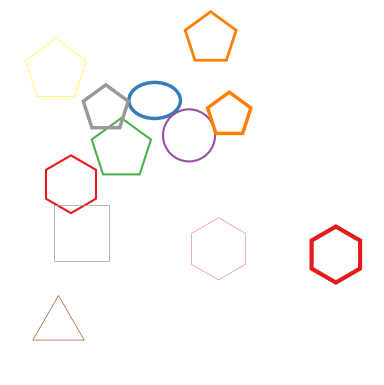[{"shape": "hexagon", "thickness": 3, "radius": 0.36, "center": [0.872, 0.339]}, {"shape": "hexagon", "thickness": 1.5, "radius": 0.38, "center": [0.184, 0.521]}, {"shape": "oval", "thickness": 2.5, "radius": 0.33, "center": [0.402, 0.739]}, {"shape": "pentagon", "thickness": 1.5, "radius": 0.4, "center": [0.315, 0.612]}, {"shape": "circle", "thickness": 1.5, "radius": 0.34, "center": [0.491, 0.648]}, {"shape": "pentagon", "thickness": 2, "radius": 0.35, "center": [0.547, 0.9]}, {"shape": "pentagon", "thickness": 2.5, "radius": 0.3, "center": [0.595, 0.701]}, {"shape": "pentagon", "thickness": 0.5, "radius": 0.41, "center": [0.145, 0.817]}, {"shape": "triangle", "thickness": 0.5, "radius": 0.39, "center": [0.152, 0.155]}, {"shape": "hexagon", "thickness": 0.5, "radius": 0.4, "center": [0.568, 0.354]}, {"shape": "square", "thickness": 0.5, "radius": 0.36, "center": [0.212, 0.395]}, {"shape": "pentagon", "thickness": 2.5, "radius": 0.31, "center": [0.275, 0.718]}]